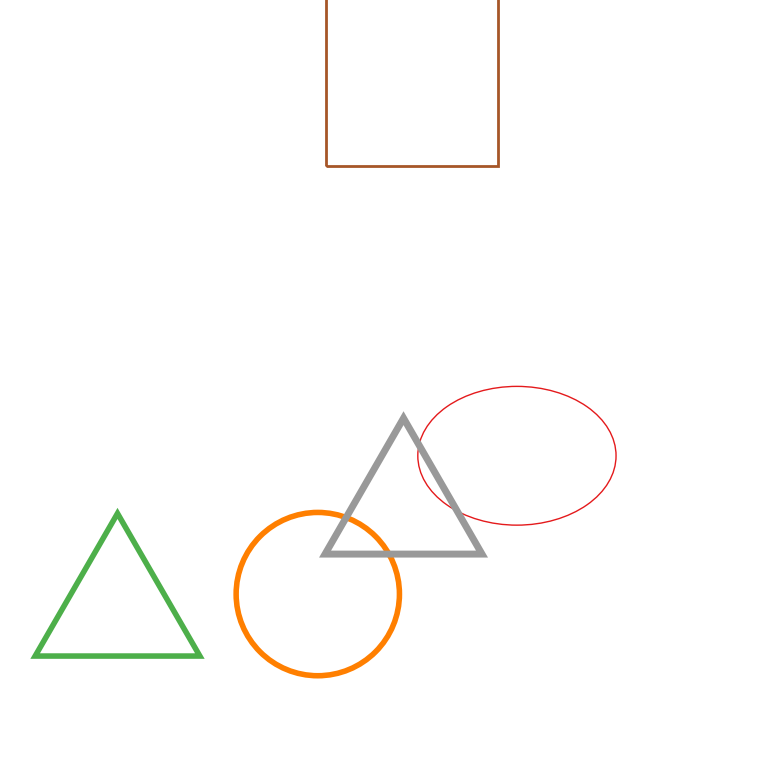[{"shape": "oval", "thickness": 0.5, "radius": 0.64, "center": [0.671, 0.408]}, {"shape": "triangle", "thickness": 2, "radius": 0.62, "center": [0.153, 0.21]}, {"shape": "circle", "thickness": 2, "radius": 0.53, "center": [0.413, 0.228]}, {"shape": "square", "thickness": 1, "radius": 0.56, "center": [0.535, 0.896]}, {"shape": "triangle", "thickness": 2.5, "radius": 0.59, "center": [0.524, 0.339]}]